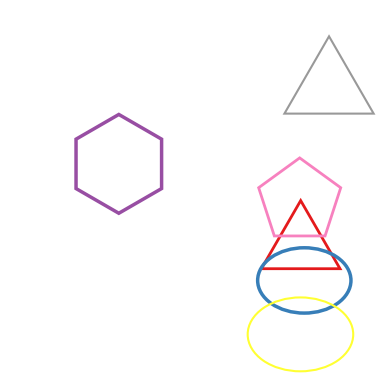[{"shape": "triangle", "thickness": 2, "radius": 0.59, "center": [0.781, 0.361]}, {"shape": "oval", "thickness": 2.5, "radius": 0.61, "center": [0.79, 0.272]}, {"shape": "hexagon", "thickness": 2.5, "radius": 0.64, "center": [0.309, 0.574]}, {"shape": "oval", "thickness": 1.5, "radius": 0.69, "center": [0.78, 0.132]}, {"shape": "pentagon", "thickness": 2, "radius": 0.56, "center": [0.778, 0.478]}, {"shape": "triangle", "thickness": 1.5, "radius": 0.67, "center": [0.855, 0.772]}]